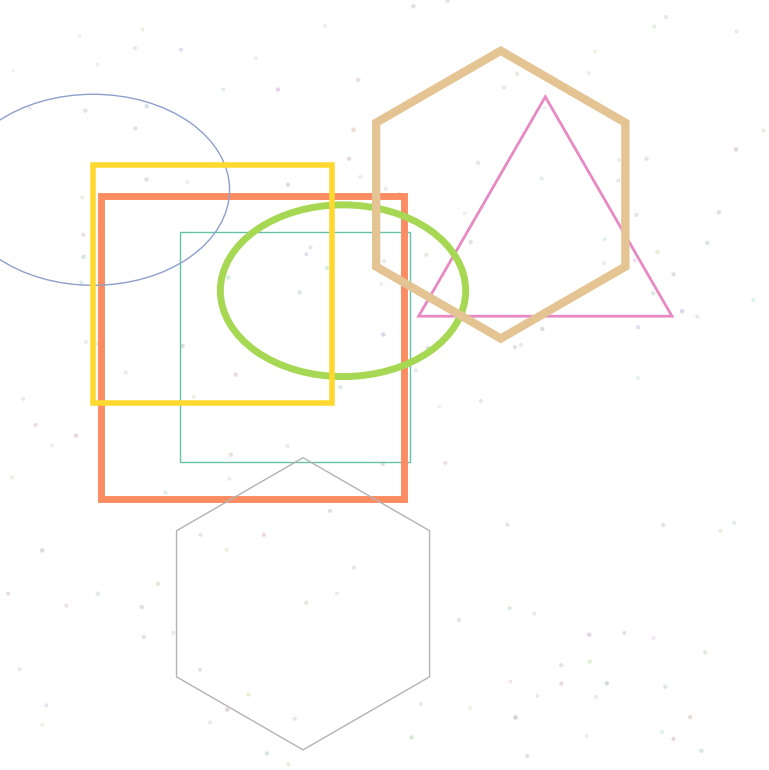[{"shape": "square", "thickness": 0.5, "radius": 0.75, "center": [0.383, 0.55]}, {"shape": "square", "thickness": 2.5, "radius": 0.98, "center": [0.328, 0.549]}, {"shape": "oval", "thickness": 0.5, "radius": 0.89, "center": [0.121, 0.754]}, {"shape": "triangle", "thickness": 1, "radius": 0.95, "center": [0.708, 0.684]}, {"shape": "oval", "thickness": 2.5, "radius": 0.8, "center": [0.445, 0.622]}, {"shape": "square", "thickness": 2, "radius": 0.78, "center": [0.276, 0.631]}, {"shape": "hexagon", "thickness": 3, "radius": 0.93, "center": [0.65, 0.747]}, {"shape": "hexagon", "thickness": 0.5, "radius": 0.95, "center": [0.394, 0.216]}]